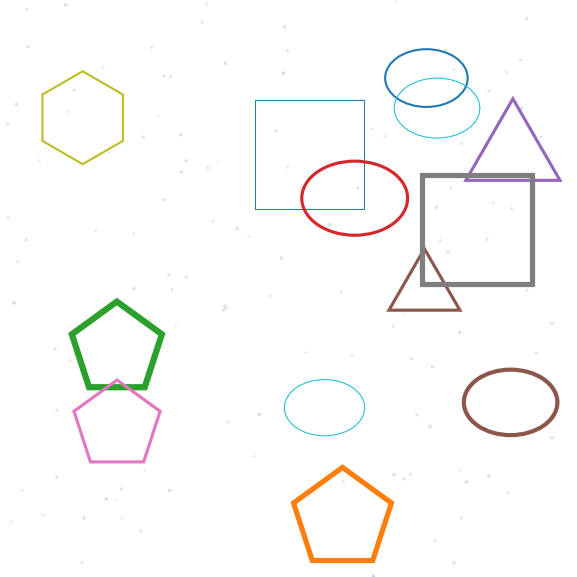[{"shape": "oval", "thickness": 1, "radius": 0.36, "center": [0.738, 0.864]}, {"shape": "square", "thickness": 0.5, "radius": 0.47, "center": [0.536, 0.731]}, {"shape": "pentagon", "thickness": 2.5, "radius": 0.45, "center": [0.593, 0.101]}, {"shape": "pentagon", "thickness": 3, "radius": 0.41, "center": [0.202, 0.395]}, {"shape": "oval", "thickness": 1.5, "radius": 0.46, "center": [0.614, 0.656]}, {"shape": "triangle", "thickness": 1.5, "radius": 0.47, "center": [0.888, 0.734]}, {"shape": "triangle", "thickness": 1.5, "radius": 0.35, "center": [0.735, 0.497]}, {"shape": "oval", "thickness": 2, "radius": 0.4, "center": [0.884, 0.302]}, {"shape": "pentagon", "thickness": 1.5, "radius": 0.39, "center": [0.203, 0.263]}, {"shape": "square", "thickness": 2.5, "radius": 0.47, "center": [0.826, 0.602]}, {"shape": "hexagon", "thickness": 1, "radius": 0.4, "center": [0.143, 0.795]}, {"shape": "oval", "thickness": 0.5, "radius": 0.37, "center": [0.757, 0.812]}, {"shape": "oval", "thickness": 0.5, "radius": 0.35, "center": [0.562, 0.293]}]